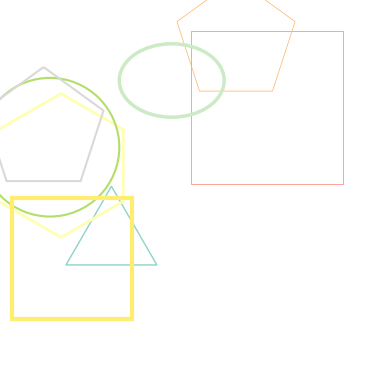[{"shape": "triangle", "thickness": 1, "radius": 0.68, "center": [0.289, 0.38]}, {"shape": "hexagon", "thickness": 2, "radius": 0.93, "center": [0.158, 0.57]}, {"shape": "square", "thickness": 0.5, "radius": 0.99, "center": [0.694, 0.721]}, {"shape": "pentagon", "thickness": 0.5, "radius": 0.81, "center": [0.613, 0.894]}, {"shape": "circle", "thickness": 1.5, "radius": 0.9, "center": [0.13, 0.618]}, {"shape": "pentagon", "thickness": 1.5, "radius": 0.82, "center": [0.113, 0.662]}, {"shape": "oval", "thickness": 2.5, "radius": 0.68, "center": [0.446, 0.791]}, {"shape": "square", "thickness": 3, "radius": 0.78, "center": [0.188, 0.329]}]